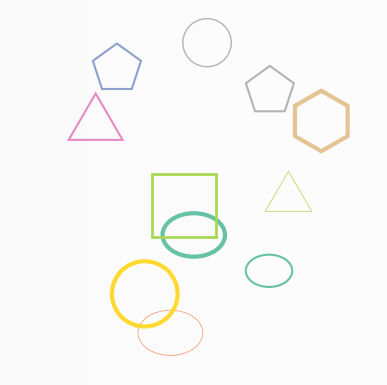[{"shape": "oval", "thickness": 1.5, "radius": 0.3, "center": [0.694, 0.297]}, {"shape": "oval", "thickness": 3, "radius": 0.4, "center": [0.5, 0.39]}, {"shape": "oval", "thickness": 0.5, "radius": 0.42, "center": [0.44, 0.136]}, {"shape": "pentagon", "thickness": 1.5, "radius": 0.33, "center": [0.302, 0.822]}, {"shape": "triangle", "thickness": 1.5, "radius": 0.4, "center": [0.247, 0.677]}, {"shape": "square", "thickness": 2, "radius": 0.41, "center": [0.475, 0.467]}, {"shape": "triangle", "thickness": 0.5, "radius": 0.35, "center": [0.744, 0.486]}, {"shape": "circle", "thickness": 3, "radius": 0.42, "center": [0.374, 0.237]}, {"shape": "hexagon", "thickness": 3, "radius": 0.39, "center": [0.829, 0.686]}, {"shape": "pentagon", "thickness": 1.5, "radius": 0.33, "center": [0.696, 0.764]}, {"shape": "circle", "thickness": 1, "radius": 0.31, "center": [0.534, 0.889]}]